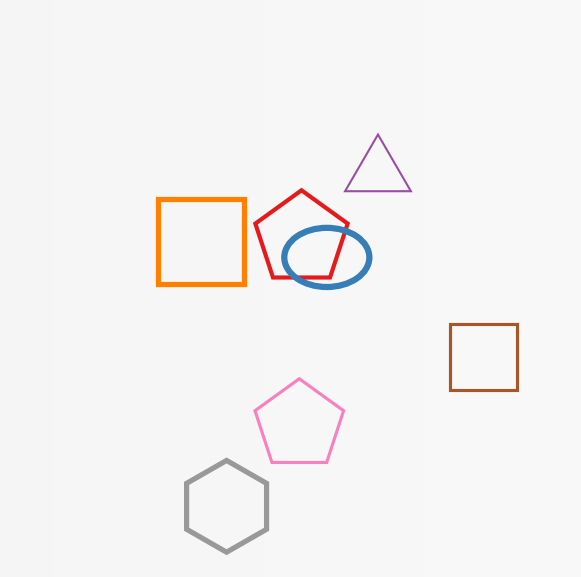[{"shape": "pentagon", "thickness": 2, "radius": 0.42, "center": [0.519, 0.586]}, {"shape": "oval", "thickness": 3, "radius": 0.37, "center": [0.562, 0.553]}, {"shape": "triangle", "thickness": 1, "radius": 0.33, "center": [0.65, 0.701]}, {"shape": "square", "thickness": 2.5, "radius": 0.37, "center": [0.346, 0.581]}, {"shape": "square", "thickness": 1.5, "radius": 0.29, "center": [0.832, 0.381]}, {"shape": "pentagon", "thickness": 1.5, "radius": 0.4, "center": [0.515, 0.263]}, {"shape": "hexagon", "thickness": 2.5, "radius": 0.4, "center": [0.39, 0.122]}]